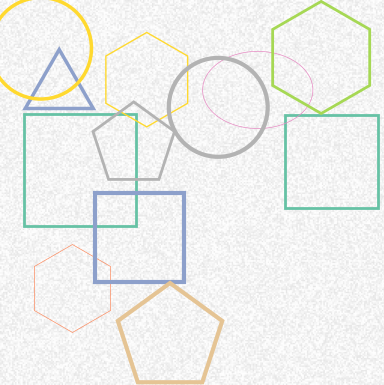[{"shape": "square", "thickness": 2, "radius": 0.73, "center": [0.209, 0.558]}, {"shape": "square", "thickness": 2, "radius": 0.6, "center": [0.861, 0.581]}, {"shape": "hexagon", "thickness": 0.5, "radius": 0.57, "center": [0.188, 0.251]}, {"shape": "square", "thickness": 3, "radius": 0.58, "center": [0.362, 0.383]}, {"shape": "triangle", "thickness": 2.5, "radius": 0.51, "center": [0.154, 0.769]}, {"shape": "oval", "thickness": 0.5, "radius": 0.72, "center": [0.669, 0.766]}, {"shape": "hexagon", "thickness": 2, "radius": 0.73, "center": [0.834, 0.851]}, {"shape": "hexagon", "thickness": 1, "radius": 0.61, "center": [0.381, 0.793]}, {"shape": "circle", "thickness": 2.5, "radius": 0.66, "center": [0.106, 0.874]}, {"shape": "pentagon", "thickness": 3, "radius": 0.71, "center": [0.442, 0.122]}, {"shape": "pentagon", "thickness": 2, "radius": 0.56, "center": [0.347, 0.624]}, {"shape": "circle", "thickness": 3, "radius": 0.64, "center": [0.567, 0.721]}]